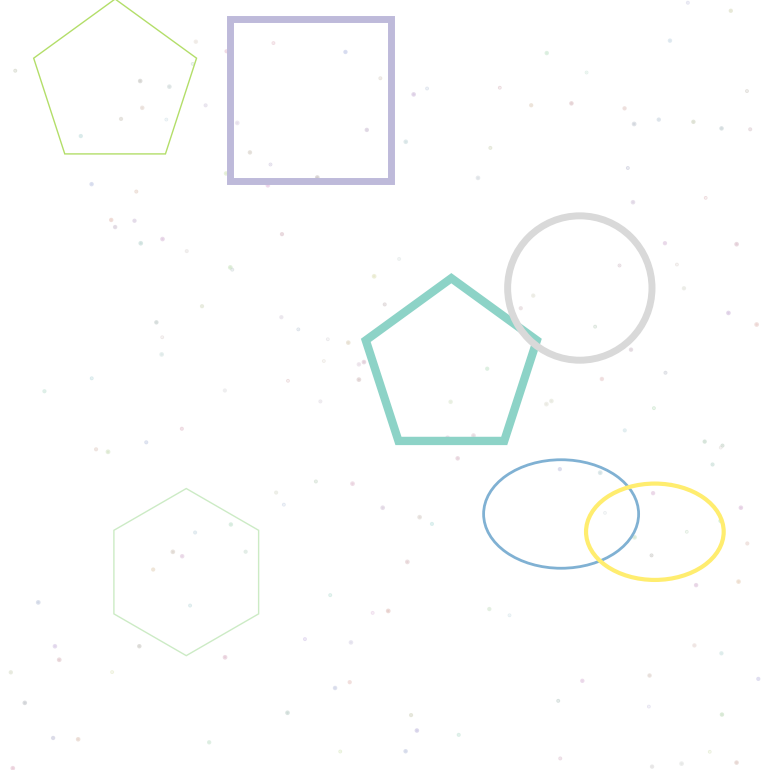[{"shape": "pentagon", "thickness": 3, "radius": 0.58, "center": [0.586, 0.522]}, {"shape": "square", "thickness": 2.5, "radius": 0.53, "center": [0.403, 0.87]}, {"shape": "oval", "thickness": 1, "radius": 0.5, "center": [0.729, 0.332]}, {"shape": "pentagon", "thickness": 0.5, "radius": 0.56, "center": [0.149, 0.89]}, {"shape": "circle", "thickness": 2.5, "radius": 0.47, "center": [0.753, 0.626]}, {"shape": "hexagon", "thickness": 0.5, "radius": 0.54, "center": [0.242, 0.257]}, {"shape": "oval", "thickness": 1.5, "radius": 0.45, "center": [0.85, 0.309]}]